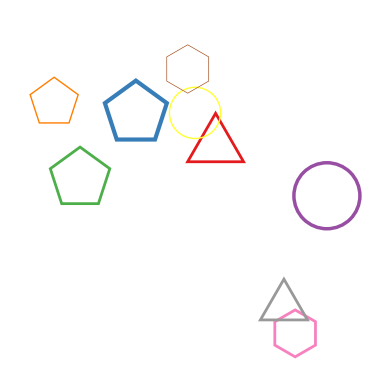[{"shape": "triangle", "thickness": 2, "radius": 0.42, "center": [0.56, 0.622]}, {"shape": "pentagon", "thickness": 3, "radius": 0.42, "center": [0.353, 0.706]}, {"shape": "pentagon", "thickness": 2, "radius": 0.41, "center": [0.208, 0.537]}, {"shape": "circle", "thickness": 2.5, "radius": 0.43, "center": [0.849, 0.492]}, {"shape": "pentagon", "thickness": 1, "radius": 0.33, "center": [0.141, 0.734]}, {"shape": "circle", "thickness": 1, "radius": 0.33, "center": [0.506, 0.707]}, {"shape": "hexagon", "thickness": 0.5, "radius": 0.31, "center": [0.488, 0.821]}, {"shape": "hexagon", "thickness": 2, "radius": 0.3, "center": [0.767, 0.134]}, {"shape": "triangle", "thickness": 2, "radius": 0.35, "center": [0.737, 0.204]}]